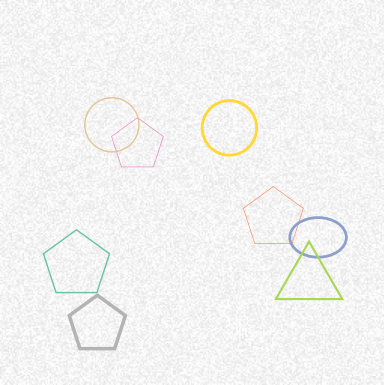[{"shape": "pentagon", "thickness": 1, "radius": 0.45, "center": [0.199, 0.313]}, {"shape": "pentagon", "thickness": 0.5, "radius": 0.41, "center": [0.71, 0.434]}, {"shape": "oval", "thickness": 2, "radius": 0.37, "center": [0.826, 0.383]}, {"shape": "pentagon", "thickness": 0.5, "radius": 0.35, "center": [0.357, 0.624]}, {"shape": "triangle", "thickness": 1.5, "radius": 0.5, "center": [0.803, 0.273]}, {"shape": "circle", "thickness": 2, "radius": 0.35, "center": [0.596, 0.668]}, {"shape": "circle", "thickness": 1, "radius": 0.35, "center": [0.291, 0.676]}, {"shape": "pentagon", "thickness": 2.5, "radius": 0.38, "center": [0.253, 0.156]}]